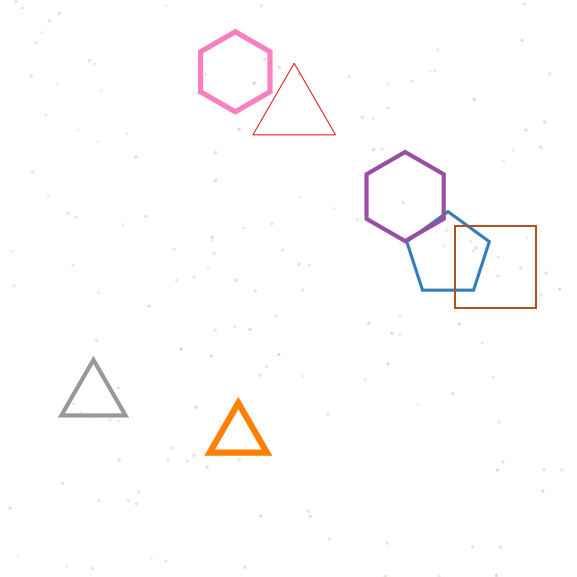[{"shape": "triangle", "thickness": 0.5, "radius": 0.41, "center": [0.509, 0.807]}, {"shape": "pentagon", "thickness": 1.5, "radius": 0.38, "center": [0.776, 0.557]}, {"shape": "hexagon", "thickness": 2, "radius": 0.39, "center": [0.702, 0.659]}, {"shape": "triangle", "thickness": 3, "radius": 0.29, "center": [0.413, 0.244]}, {"shape": "square", "thickness": 1, "radius": 0.35, "center": [0.858, 0.537]}, {"shape": "hexagon", "thickness": 2.5, "radius": 0.35, "center": [0.407, 0.875]}, {"shape": "triangle", "thickness": 2, "radius": 0.32, "center": [0.162, 0.312]}]